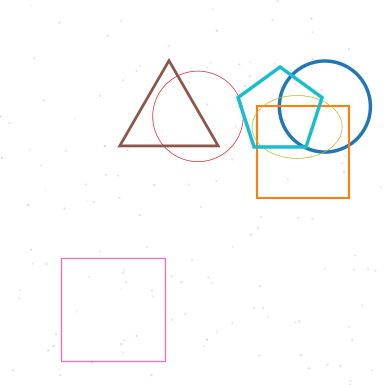[{"shape": "circle", "thickness": 2.5, "radius": 0.59, "center": [0.844, 0.723]}, {"shape": "square", "thickness": 1.5, "radius": 0.6, "center": [0.786, 0.606]}, {"shape": "circle", "thickness": 0.5, "radius": 0.59, "center": [0.514, 0.698]}, {"shape": "triangle", "thickness": 2, "radius": 0.74, "center": [0.439, 0.695]}, {"shape": "square", "thickness": 1, "radius": 0.67, "center": [0.293, 0.196]}, {"shape": "oval", "thickness": 0.5, "radius": 0.58, "center": [0.772, 0.67]}, {"shape": "pentagon", "thickness": 2.5, "radius": 0.57, "center": [0.727, 0.711]}]